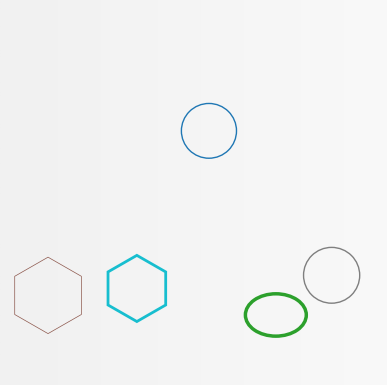[{"shape": "circle", "thickness": 1, "radius": 0.36, "center": [0.539, 0.66]}, {"shape": "oval", "thickness": 2.5, "radius": 0.39, "center": [0.712, 0.182]}, {"shape": "hexagon", "thickness": 0.5, "radius": 0.5, "center": [0.124, 0.233]}, {"shape": "circle", "thickness": 1, "radius": 0.36, "center": [0.856, 0.285]}, {"shape": "hexagon", "thickness": 2, "radius": 0.43, "center": [0.353, 0.251]}]